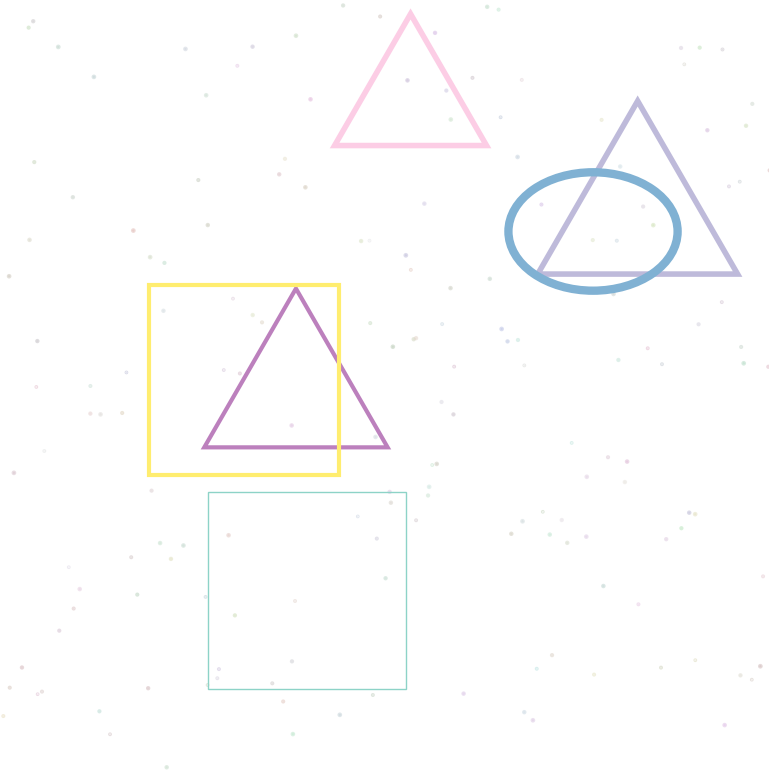[{"shape": "square", "thickness": 0.5, "radius": 0.64, "center": [0.399, 0.233]}, {"shape": "triangle", "thickness": 2, "radius": 0.75, "center": [0.828, 0.719]}, {"shape": "oval", "thickness": 3, "radius": 0.55, "center": [0.77, 0.699]}, {"shape": "triangle", "thickness": 2, "radius": 0.57, "center": [0.533, 0.868]}, {"shape": "triangle", "thickness": 1.5, "radius": 0.69, "center": [0.384, 0.488]}, {"shape": "square", "thickness": 1.5, "radius": 0.62, "center": [0.317, 0.506]}]